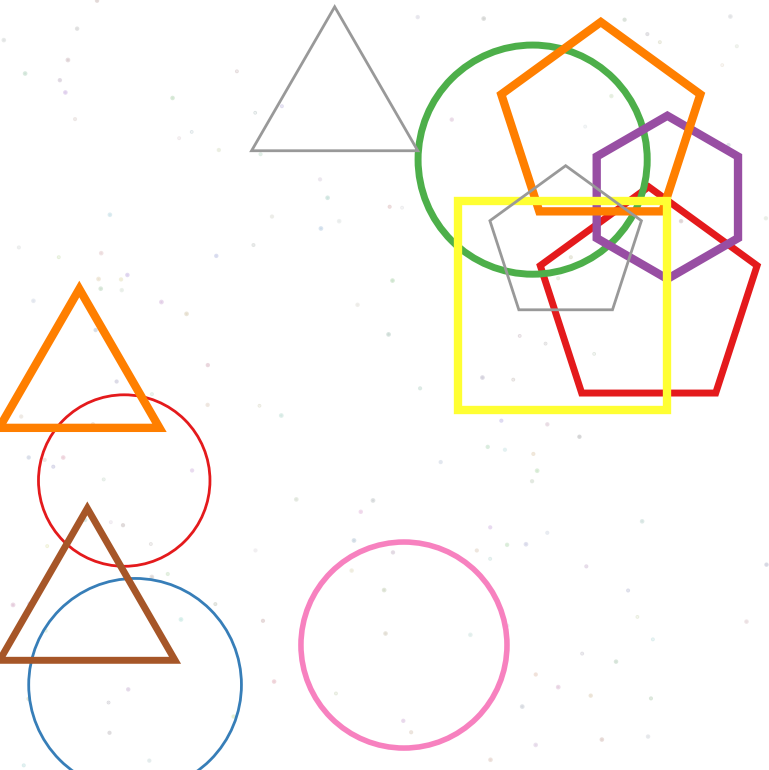[{"shape": "circle", "thickness": 1, "radius": 0.56, "center": [0.161, 0.376]}, {"shape": "pentagon", "thickness": 2.5, "radius": 0.74, "center": [0.842, 0.609]}, {"shape": "circle", "thickness": 1, "radius": 0.69, "center": [0.175, 0.111]}, {"shape": "circle", "thickness": 2.5, "radius": 0.74, "center": [0.692, 0.793]}, {"shape": "hexagon", "thickness": 3, "radius": 0.53, "center": [0.867, 0.744]}, {"shape": "triangle", "thickness": 3, "radius": 0.6, "center": [0.103, 0.504]}, {"shape": "pentagon", "thickness": 3, "radius": 0.68, "center": [0.78, 0.835]}, {"shape": "square", "thickness": 3, "radius": 0.68, "center": [0.731, 0.604]}, {"shape": "triangle", "thickness": 2.5, "radius": 0.66, "center": [0.113, 0.208]}, {"shape": "circle", "thickness": 2, "radius": 0.67, "center": [0.525, 0.162]}, {"shape": "pentagon", "thickness": 1, "radius": 0.52, "center": [0.735, 0.681]}, {"shape": "triangle", "thickness": 1, "radius": 0.62, "center": [0.435, 0.867]}]